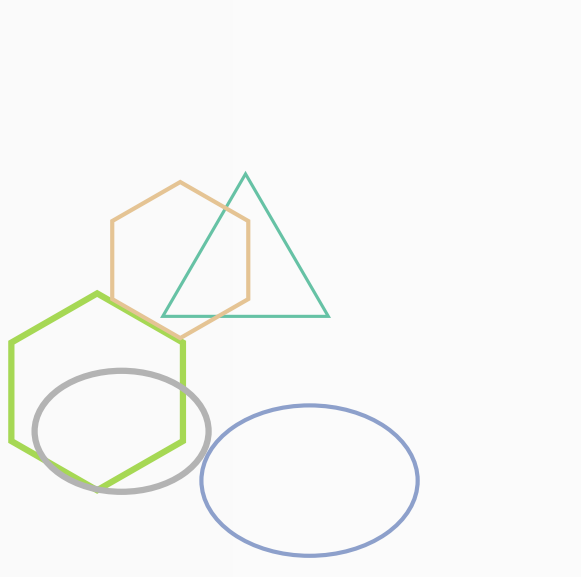[{"shape": "triangle", "thickness": 1.5, "radius": 0.82, "center": [0.422, 0.534]}, {"shape": "oval", "thickness": 2, "radius": 0.93, "center": [0.533, 0.167]}, {"shape": "hexagon", "thickness": 3, "radius": 0.85, "center": [0.167, 0.321]}, {"shape": "hexagon", "thickness": 2, "radius": 0.68, "center": [0.31, 0.549]}, {"shape": "oval", "thickness": 3, "radius": 0.75, "center": [0.209, 0.252]}]